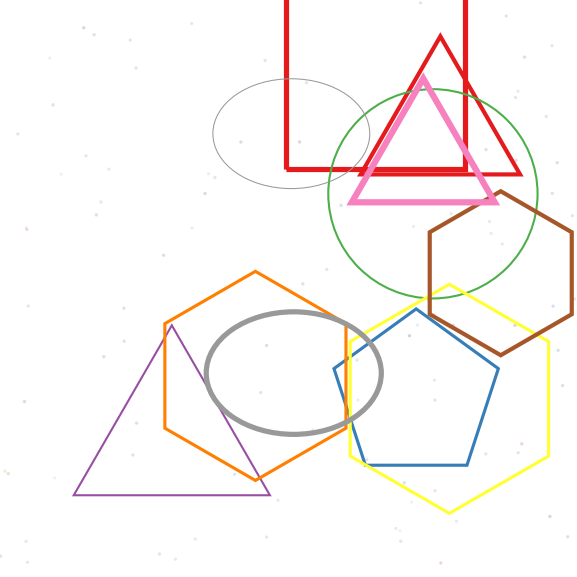[{"shape": "square", "thickness": 2.5, "radius": 0.77, "center": [0.65, 0.861]}, {"shape": "triangle", "thickness": 2, "radius": 0.8, "center": [0.762, 0.777]}, {"shape": "pentagon", "thickness": 1.5, "radius": 0.75, "center": [0.721, 0.315]}, {"shape": "circle", "thickness": 1, "radius": 0.91, "center": [0.75, 0.664]}, {"shape": "triangle", "thickness": 1, "radius": 0.98, "center": [0.298, 0.24]}, {"shape": "hexagon", "thickness": 1.5, "radius": 0.91, "center": [0.442, 0.348]}, {"shape": "hexagon", "thickness": 1.5, "radius": 0.99, "center": [0.778, 0.309]}, {"shape": "hexagon", "thickness": 2, "radius": 0.71, "center": [0.867, 0.526]}, {"shape": "triangle", "thickness": 3, "radius": 0.71, "center": [0.733, 0.72]}, {"shape": "oval", "thickness": 0.5, "radius": 0.68, "center": [0.504, 0.768]}, {"shape": "oval", "thickness": 2.5, "radius": 0.76, "center": [0.509, 0.353]}]